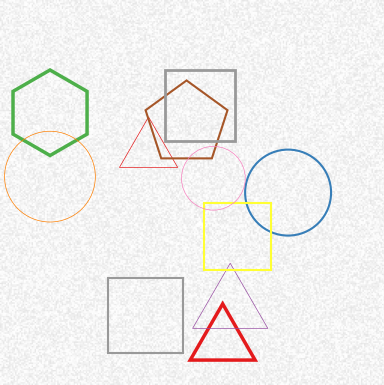[{"shape": "triangle", "thickness": 0.5, "radius": 0.44, "center": [0.386, 0.609]}, {"shape": "triangle", "thickness": 2.5, "radius": 0.49, "center": [0.578, 0.113]}, {"shape": "circle", "thickness": 1.5, "radius": 0.56, "center": [0.748, 0.5]}, {"shape": "hexagon", "thickness": 2.5, "radius": 0.56, "center": [0.13, 0.707]}, {"shape": "triangle", "thickness": 0.5, "radius": 0.56, "center": [0.598, 0.203]}, {"shape": "circle", "thickness": 0.5, "radius": 0.59, "center": [0.13, 0.541]}, {"shape": "square", "thickness": 1.5, "radius": 0.44, "center": [0.617, 0.386]}, {"shape": "pentagon", "thickness": 1.5, "radius": 0.56, "center": [0.485, 0.679]}, {"shape": "circle", "thickness": 0.5, "radius": 0.41, "center": [0.554, 0.537]}, {"shape": "square", "thickness": 2, "radius": 0.46, "center": [0.519, 0.726]}, {"shape": "square", "thickness": 1.5, "radius": 0.49, "center": [0.377, 0.18]}]